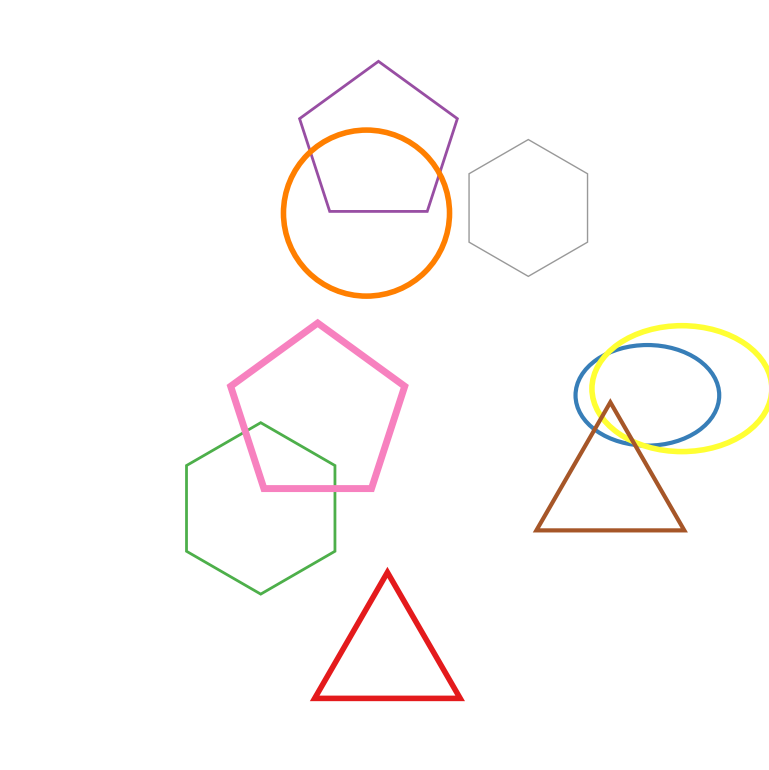[{"shape": "triangle", "thickness": 2, "radius": 0.55, "center": [0.503, 0.148]}, {"shape": "oval", "thickness": 1.5, "radius": 0.47, "center": [0.841, 0.487]}, {"shape": "hexagon", "thickness": 1, "radius": 0.56, "center": [0.339, 0.34]}, {"shape": "pentagon", "thickness": 1, "radius": 0.54, "center": [0.492, 0.813]}, {"shape": "circle", "thickness": 2, "radius": 0.54, "center": [0.476, 0.723]}, {"shape": "oval", "thickness": 2, "radius": 0.58, "center": [0.886, 0.495]}, {"shape": "triangle", "thickness": 1.5, "radius": 0.55, "center": [0.793, 0.367]}, {"shape": "pentagon", "thickness": 2.5, "radius": 0.59, "center": [0.413, 0.462]}, {"shape": "hexagon", "thickness": 0.5, "radius": 0.44, "center": [0.686, 0.73]}]